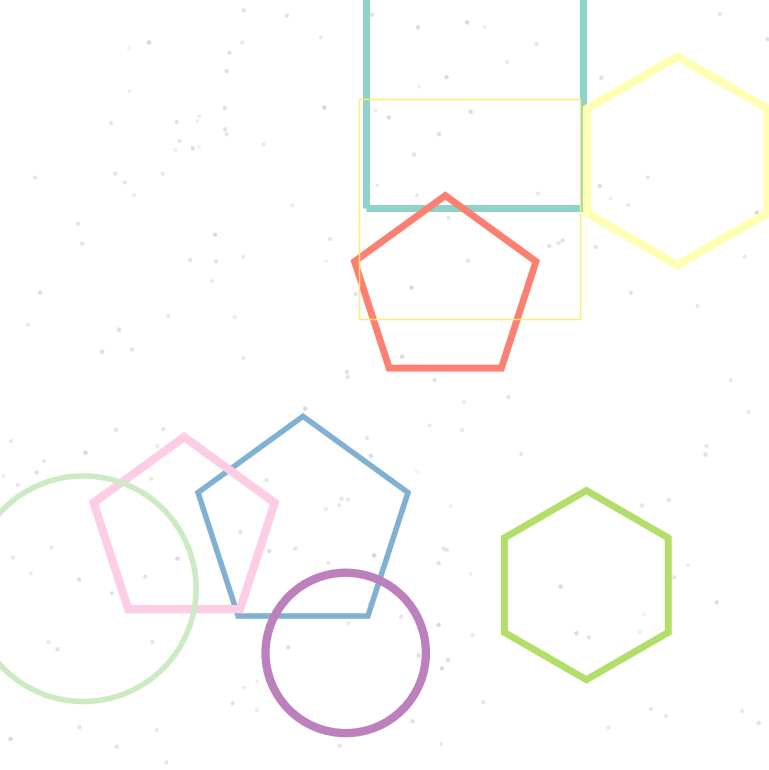[{"shape": "square", "thickness": 2.5, "radius": 0.7, "center": [0.616, 0.871]}, {"shape": "hexagon", "thickness": 3, "radius": 0.68, "center": [0.88, 0.791]}, {"shape": "pentagon", "thickness": 2.5, "radius": 0.62, "center": [0.578, 0.622]}, {"shape": "pentagon", "thickness": 2, "radius": 0.72, "center": [0.394, 0.316]}, {"shape": "hexagon", "thickness": 2.5, "radius": 0.61, "center": [0.761, 0.24]}, {"shape": "pentagon", "thickness": 3, "radius": 0.62, "center": [0.239, 0.309]}, {"shape": "circle", "thickness": 3, "radius": 0.52, "center": [0.449, 0.152]}, {"shape": "circle", "thickness": 2, "radius": 0.73, "center": [0.108, 0.235]}, {"shape": "square", "thickness": 0.5, "radius": 0.72, "center": [0.61, 0.729]}]